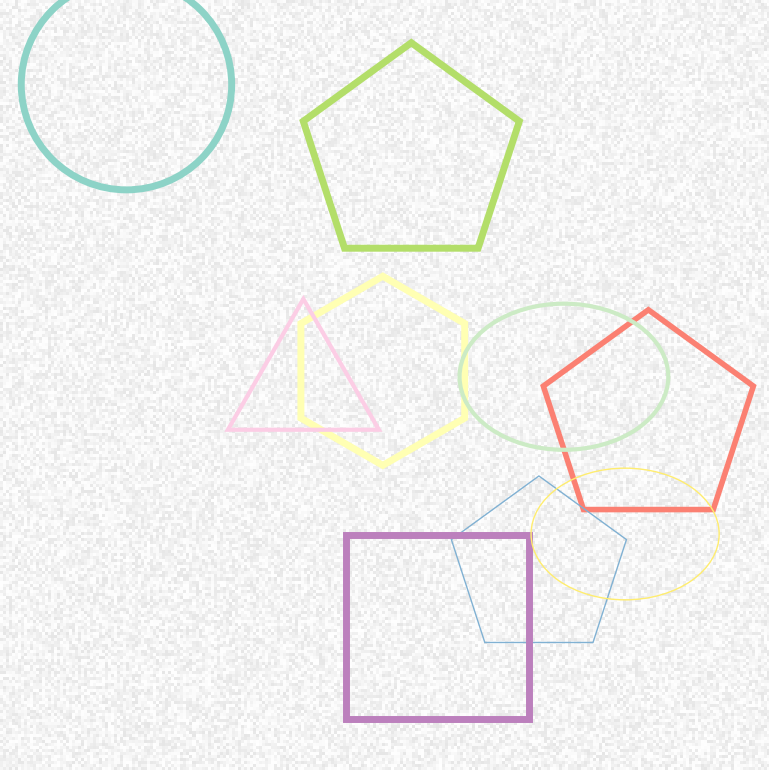[{"shape": "circle", "thickness": 2.5, "radius": 0.68, "center": [0.164, 0.89]}, {"shape": "hexagon", "thickness": 2.5, "radius": 0.61, "center": [0.497, 0.518]}, {"shape": "pentagon", "thickness": 2, "radius": 0.72, "center": [0.842, 0.454]}, {"shape": "pentagon", "thickness": 0.5, "radius": 0.6, "center": [0.7, 0.262]}, {"shape": "pentagon", "thickness": 2.5, "radius": 0.74, "center": [0.534, 0.797]}, {"shape": "triangle", "thickness": 1.5, "radius": 0.57, "center": [0.394, 0.499]}, {"shape": "square", "thickness": 2.5, "radius": 0.6, "center": [0.568, 0.186]}, {"shape": "oval", "thickness": 1.5, "radius": 0.68, "center": [0.732, 0.511]}, {"shape": "oval", "thickness": 0.5, "radius": 0.61, "center": [0.812, 0.306]}]